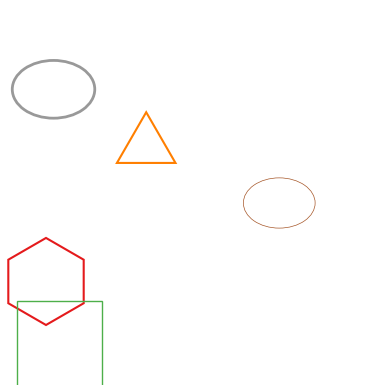[{"shape": "hexagon", "thickness": 1.5, "radius": 0.57, "center": [0.119, 0.269]}, {"shape": "square", "thickness": 1, "radius": 0.55, "center": [0.154, 0.108]}, {"shape": "triangle", "thickness": 1.5, "radius": 0.44, "center": [0.38, 0.621]}, {"shape": "oval", "thickness": 0.5, "radius": 0.47, "center": [0.725, 0.473]}, {"shape": "oval", "thickness": 2, "radius": 0.54, "center": [0.139, 0.768]}]